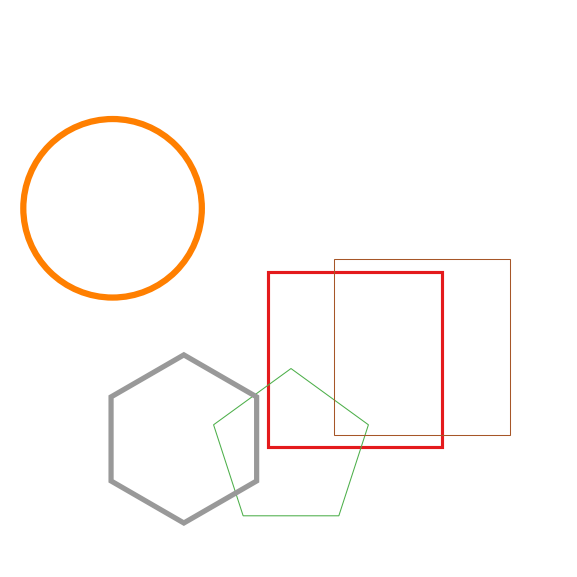[{"shape": "square", "thickness": 1.5, "radius": 0.76, "center": [0.615, 0.376]}, {"shape": "pentagon", "thickness": 0.5, "radius": 0.7, "center": [0.504, 0.22]}, {"shape": "circle", "thickness": 3, "radius": 0.77, "center": [0.195, 0.638]}, {"shape": "square", "thickness": 0.5, "radius": 0.76, "center": [0.731, 0.399]}, {"shape": "hexagon", "thickness": 2.5, "radius": 0.73, "center": [0.318, 0.239]}]